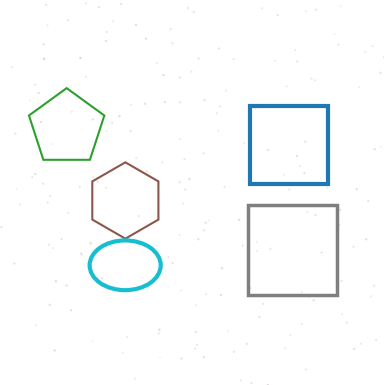[{"shape": "square", "thickness": 3, "radius": 0.51, "center": [0.752, 0.622]}, {"shape": "pentagon", "thickness": 1.5, "radius": 0.51, "center": [0.173, 0.668]}, {"shape": "hexagon", "thickness": 1.5, "radius": 0.5, "center": [0.326, 0.479]}, {"shape": "square", "thickness": 2.5, "radius": 0.58, "center": [0.759, 0.351]}, {"shape": "oval", "thickness": 3, "radius": 0.46, "center": [0.325, 0.311]}]